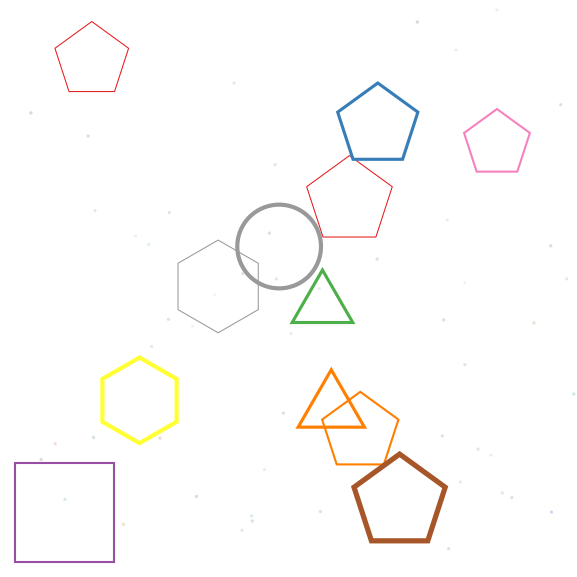[{"shape": "pentagon", "thickness": 0.5, "radius": 0.34, "center": [0.159, 0.895]}, {"shape": "pentagon", "thickness": 0.5, "radius": 0.39, "center": [0.605, 0.652]}, {"shape": "pentagon", "thickness": 1.5, "radius": 0.37, "center": [0.654, 0.782]}, {"shape": "triangle", "thickness": 1.5, "radius": 0.3, "center": [0.558, 0.471]}, {"shape": "square", "thickness": 1, "radius": 0.43, "center": [0.112, 0.112]}, {"shape": "pentagon", "thickness": 1, "radius": 0.35, "center": [0.624, 0.251]}, {"shape": "triangle", "thickness": 1.5, "radius": 0.33, "center": [0.574, 0.293]}, {"shape": "hexagon", "thickness": 2, "radius": 0.37, "center": [0.242, 0.306]}, {"shape": "pentagon", "thickness": 2.5, "radius": 0.42, "center": [0.692, 0.13]}, {"shape": "pentagon", "thickness": 1, "radius": 0.3, "center": [0.861, 0.75]}, {"shape": "hexagon", "thickness": 0.5, "radius": 0.4, "center": [0.378, 0.503]}, {"shape": "circle", "thickness": 2, "radius": 0.36, "center": [0.483, 0.572]}]